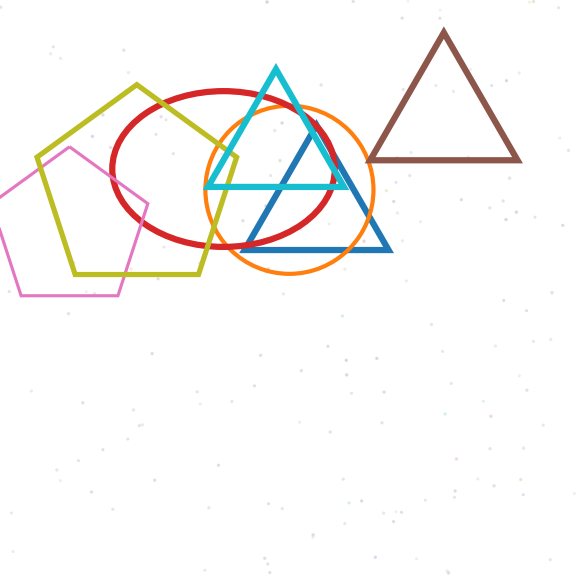[{"shape": "triangle", "thickness": 3, "radius": 0.72, "center": [0.548, 0.638]}, {"shape": "circle", "thickness": 2, "radius": 0.73, "center": [0.501, 0.67]}, {"shape": "oval", "thickness": 3, "radius": 0.96, "center": [0.387, 0.706]}, {"shape": "triangle", "thickness": 3, "radius": 0.74, "center": [0.769, 0.795]}, {"shape": "pentagon", "thickness": 1.5, "radius": 0.71, "center": [0.12, 0.602]}, {"shape": "pentagon", "thickness": 2.5, "radius": 0.91, "center": [0.237, 0.671]}, {"shape": "triangle", "thickness": 3, "radius": 0.68, "center": [0.478, 0.743]}]